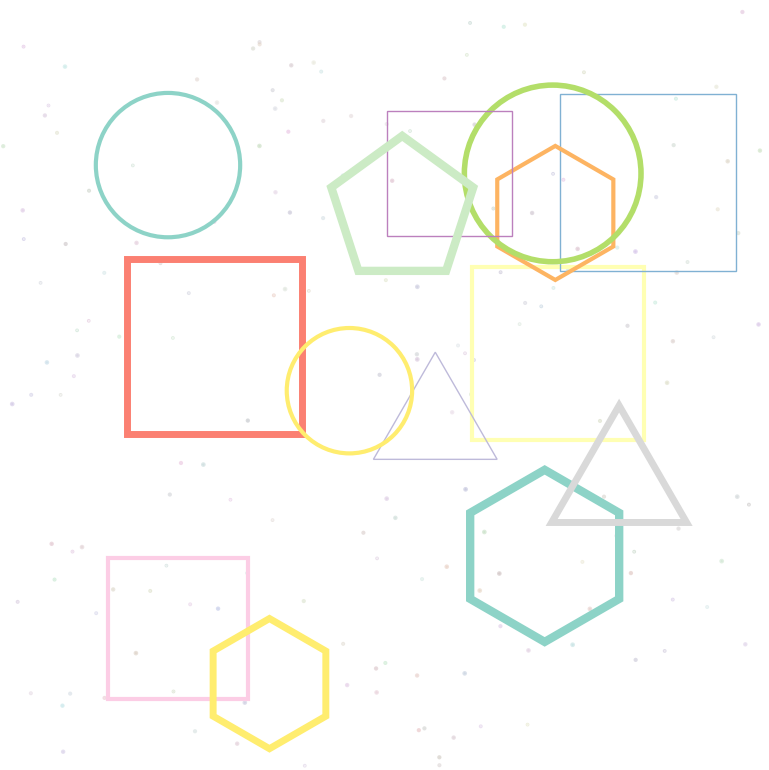[{"shape": "hexagon", "thickness": 3, "radius": 0.56, "center": [0.707, 0.278]}, {"shape": "circle", "thickness": 1.5, "radius": 0.47, "center": [0.218, 0.786]}, {"shape": "square", "thickness": 1.5, "radius": 0.56, "center": [0.725, 0.541]}, {"shape": "triangle", "thickness": 0.5, "radius": 0.46, "center": [0.565, 0.45]}, {"shape": "square", "thickness": 2.5, "radius": 0.57, "center": [0.279, 0.55]}, {"shape": "square", "thickness": 0.5, "radius": 0.57, "center": [0.842, 0.763]}, {"shape": "hexagon", "thickness": 1.5, "radius": 0.44, "center": [0.721, 0.723]}, {"shape": "circle", "thickness": 2, "radius": 0.57, "center": [0.718, 0.775]}, {"shape": "square", "thickness": 1.5, "radius": 0.46, "center": [0.231, 0.184]}, {"shape": "triangle", "thickness": 2.5, "radius": 0.51, "center": [0.804, 0.372]}, {"shape": "square", "thickness": 0.5, "radius": 0.41, "center": [0.584, 0.775]}, {"shape": "pentagon", "thickness": 3, "radius": 0.48, "center": [0.522, 0.727]}, {"shape": "hexagon", "thickness": 2.5, "radius": 0.42, "center": [0.35, 0.112]}, {"shape": "circle", "thickness": 1.5, "radius": 0.41, "center": [0.454, 0.493]}]